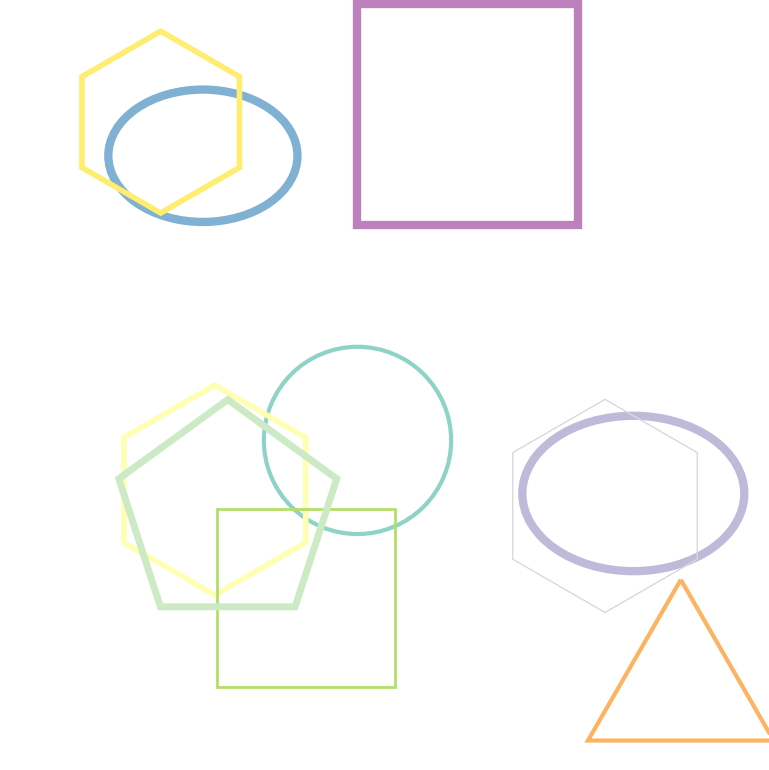[{"shape": "circle", "thickness": 1.5, "radius": 0.61, "center": [0.464, 0.428]}, {"shape": "hexagon", "thickness": 2, "radius": 0.68, "center": [0.279, 0.364]}, {"shape": "oval", "thickness": 3, "radius": 0.72, "center": [0.822, 0.359]}, {"shape": "oval", "thickness": 3, "radius": 0.61, "center": [0.263, 0.798]}, {"shape": "triangle", "thickness": 1.5, "radius": 0.7, "center": [0.884, 0.108]}, {"shape": "square", "thickness": 1, "radius": 0.58, "center": [0.397, 0.224]}, {"shape": "hexagon", "thickness": 0.5, "radius": 0.69, "center": [0.786, 0.343]}, {"shape": "square", "thickness": 3, "radius": 0.72, "center": [0.607, 0.852]}, {"shape": "pentagon", "thickness": 2.5, "radius": 0.74, "center": [0.296, 0.332]}, {"shape": "hexagon", "thickness": 2, "radius": 0.59, "center": [0.209, 0.841]}]